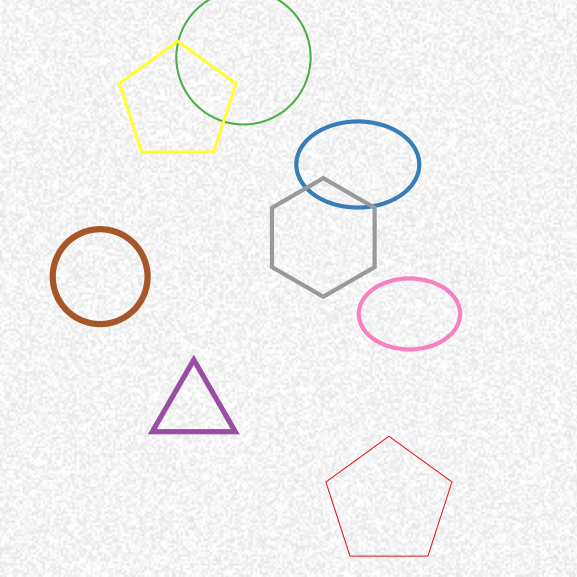[{"shape": "pentagon", "thickness": 0.5, "radius": 0.57, "center": [0.673, 0.129]}, {"shape": "oval", "thickness": 2, "radius": 0.53, "center": [0.62, 0.714]}, {"shape": "circle", "thickness": 1, "radius": 0.58, "center": [0.422, 0.9]}, {"shape": "triangle", "thickness": 2.5, "radius": 0.41, "center": [0.336, 0.293]}, {"shape": "pentagon", "thickness": 1.5, "radius": 0.53, "center": [0.308, 0.822]}, {"shape": "circle", "thickness": 3, "radius": 0.41, "center": [0.173, 0.52]}, {"shape": "oval", "thickness": 2, "radius": 0.44, "center": [0.709, 0.456]}, {"shape": "hexagon", "thickness": 2, "radius": 0.51, "center": [0.56, 0.588]}]